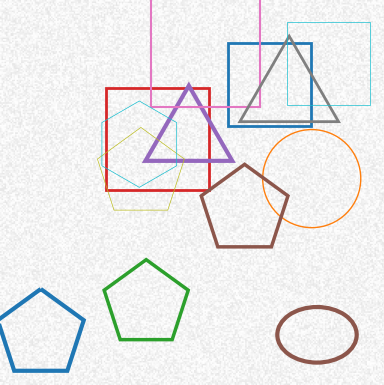[{"shape": "pentagon", "thickness": 3, "radius": 0.59, "center": [0.106, 0.132]}, {"shape": "square", "thickness": 2, "radius": 0.54, "center": [0.699, 0.781]}, {"shape": "circle", "thickness": 1, "radius": 0.64, "center": [0.81, 0.536]}, {"shape": "pentagon", "thickness": 2.5, "radius": 0.57, "center": [0.38, 0.211]}, {"shape": "square", "thickness": 2, "radius": 0.67, "center": [0.41, 0.639]}, {"shape": "triangle", "thickness": 3, "radius": 0.65, "center": [0.49, 0.647]}, {"shape": "oval", "thickness": 3, "radius": 0.52, "center": [0.823, 0.13]}, {"shape": "pentagon", "thickness": 2.5, "radius": 0.59, "center": [0.635, 0.455]}, {"shape": "square", "thickness": 1.5, "radius": 0.71, "center": [0.535, 0.864]}, {"shape": "triangle", "thickness": 2, "radius": 0.74, "center": [0.751, 0.758]}, {"shape": "pentagon", "thickness": 0.5, "radius": 0.59, "center": [0.366, 0.55]}, {"shape": "square", "thickness": 0.5, "radius": 0.54, "center": [0.853, 0.835]}, {"shape": "hexagon", "thickness": 0.5, "radius": 0.56, "center": [0.362, 0.626]}]